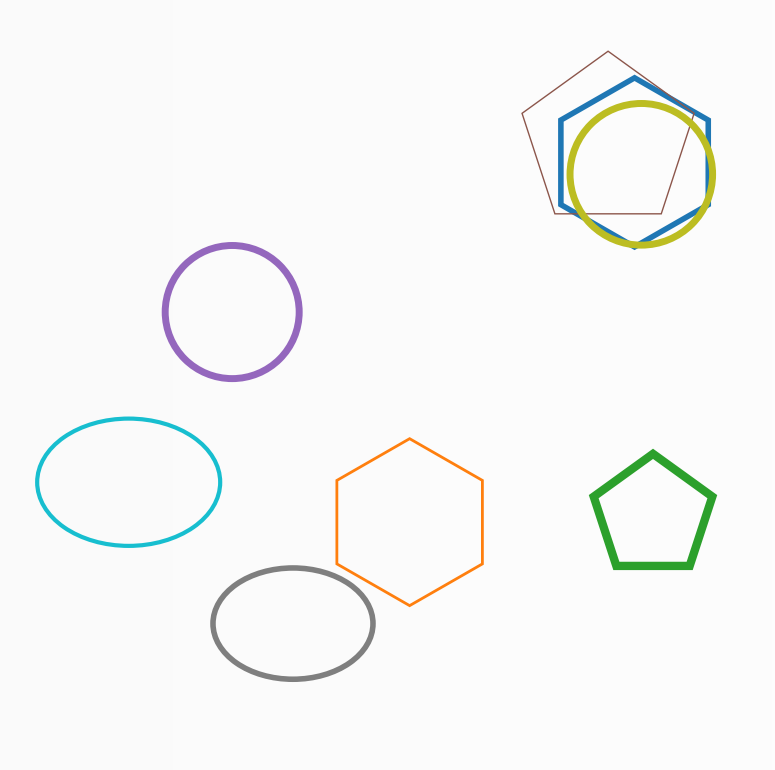[{"shape": "hexagon", "thickness": 2, "radius": 0.55, "center": [0.819, 0.789]}, {"shape": "hexagon", "thickness": 1, "radius": 0.54, "center": [0.529, 0.322]}, {"shape": "pentagon", "thickness": 3, "radius": 0.4, "center": [0.843, 0.33]}, {"shape": "circle", "thickness": 2.5, "radius": 0.43, "center": [0.3, 0.595]}, {"shape": "pentagon", "thickness": 0.5, "radius": 0.58, "center": [0.785, 0.817]}, {"shape": "oval", "thickness": 2, "radius": 0.52, "center": [0.378, 0.19]}, {"shape": "circle", "thickness": 2.5, "radius": 0.46, "center": [0.828, 0.774]}, {"shape": "oval", "thickness": 1.5, "radius": 0.59, "center": [0.166, 0.374]}]